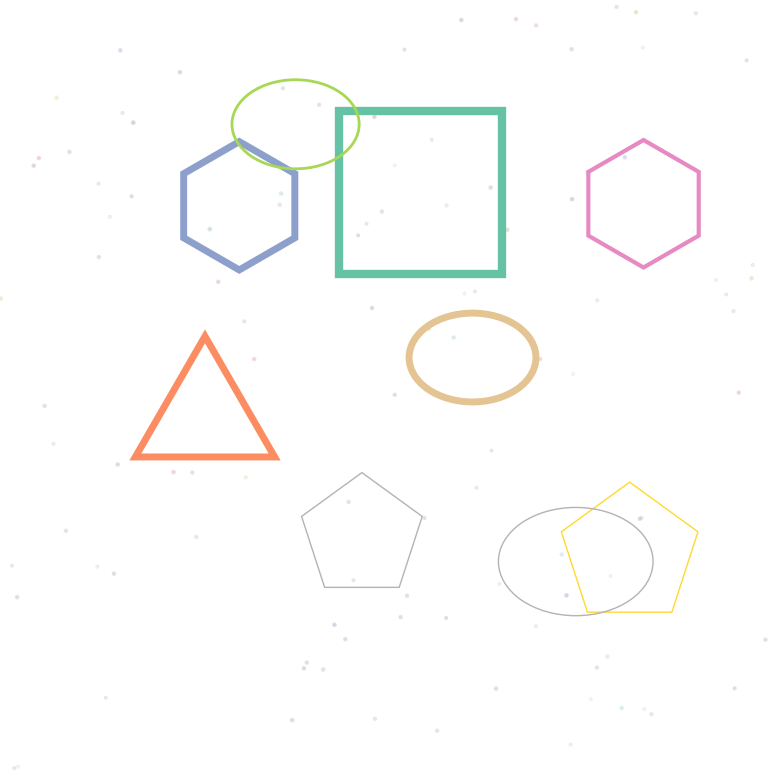[{"shape": "square", "thickness": 3, "radius": 0.53, "center": [0.546, 0.75]}, {"shape": "triangle", "thickness": 2.5, "radius": 0.52, "center": [0.266, 0.459]}, {"shape": "hexagon", "thickness": 2.5, "radius": 0.42, "center": [0.311, 0.733]}, {"shape": "hexagon", "thickness": 1.5, "radius": 0.41, "center": [0.836, 0.735]}, {"shape": "oval", "thickness": 1, "radius": 0.41, "center": [0.384, 0.839]}, {"shape": "pentagon", "thickness": 0.5, "radius": 0.47, "center": [0.818, 0.281]}, {"shape": "oval", "thickness": 2.5, "radius": 0.41, "center": [0.614, 0.536]}, {"shape": "pentagon", "thickness": 0.5, "radius": 0.41, "center": [0.47, 0.304]}, {"shape": "oval", "thickness": 0.5, "radius": 0.5, "center": [0.748, 0.271]}]